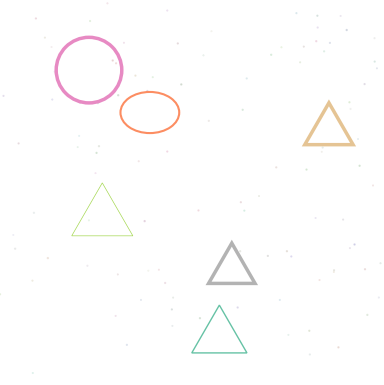[{"shape": "triangle", "thickness": 1, "radius": 0.41, "center": [0.57, 0.125]}, {"shape": "oval", "thickness": 1.5, "radius": 0.38, "center": [0.389, 0.708]}, {"shape": "circle", "thickness": 2.5, "radius": 0.43, "center": [0.231, 0.818]}, {"shape": "triangle", "thickness": 0.5, "radius": 0.46, "center": [0.266, 0.433]}, {"shape": "triangle", "thickness": 2.5, "radius": 0.36, "center": [0.854, 0.66]}, {"shape": "triangle", "thickness": 2.5, "radius": 0.35, "center": [0.602, 0.299]}]